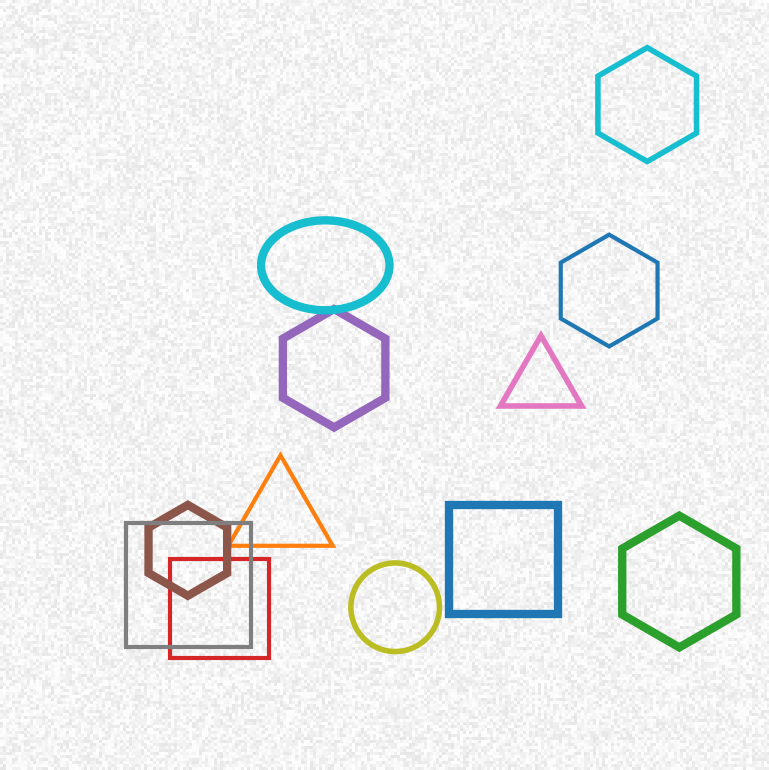[{"shape": "square", "thickness": 3, "radius": 0.35, "center": [0.653, 0.273]}, {"shape": "hexagon", "thickness": 1.5, "radius": 0.36, "center": [0.791, 0.623]}, {"shape": "triangle", "thickness": 1.5, "radius": 0.39, "center": [0.364, 0.33]}, {"shape": "hexagon", "thickness": 3, "radius": 0.43, "center": [0.882, 0.245]}, {"shape": "square", "thickness": 1.5, "radius": 0.32, "center": [0.285, 0.21]}, {"shape": "hexagon", "thickness": 3, "radius": 0.38, "center": [0.434, 0.522]}, {"shape": "hexagon", "thickness": 3, "radius": 0.29, "center": [0.244, 0.285]}, {"shape": "triangle", "thickness": 2, "radius": 0.3, "center": [0.703, 0.503]}, {"shape": "square", "thickness": 1.5, "radius": 0.4, "center": [0.245, 0.24]}, {"shape": "circle", "thickness": 2, "radius": 0.29, "center": [0.513, 0.211]}, {"shape": "oval", "thickness": 3, "radius": 0.42, "center": [0.422, 0.655]}, {"shape": "hexagon", "thickness": 2, "radius": 0.37, "center": [0.841, 0.864]}]